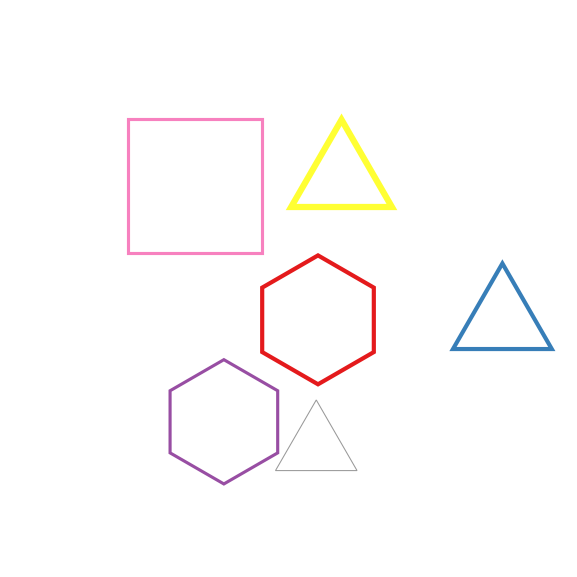[{"shape": "hexagon", "thickness": 2, "radius": 0.56, "center": [0.551, 0.445]}, {"shape": "triangle", "thickness": 2, "radius": 0.49, "center": [0.87, 0.444]}, {"shape": "hexagon", "thickness": 1.5, "radius": 0.54, "center": [0.388, 0.269]}, {"shape": "triangle", "thickness": 3, "radius": 0.5, "center": [0.591, 0.691]}, {"shape": "square", "thickness": 1.5, "radius": 0.58, "center": [0.338, 0.677]}, {"shape": "triangle", "thickness": 0.5, "radius": 0.41, "center": [0.548, 0.225]}]